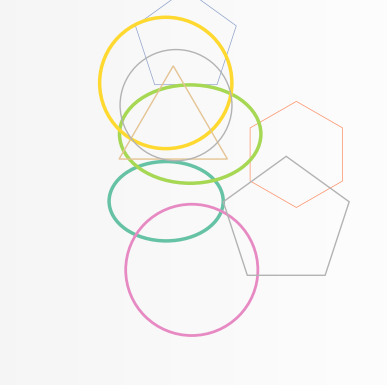[{"shape": "oval", "thickness": 2.5, "radius": 0.74, "center": [0.429, 0.477]}, {"shape": "hexagon", "thickness": 0.5, "radius": 0.69, "center": [0.765, 0.599]}, {"shape": "pentagon", "thickness": 0.5, "radius": 0.68, "center": [0.48, 0.891]}, {"shape": "circle", "thickness": 2, "radius": 0.85, "center": [0.495, 0.299]}, {"shape": "oval", "thickness": 2.5, "radius": 0.91, "center": [0.491, 0.652]}, {"shape": "circle", "thickness": 2.5, "radius": 0.85, "center": [0.428, 0.785]}, {"shape": "triangle", "thickness": 1, "radius": 0.81, "center": [0.447, 0.668]}, {"shape": "pentagon", "thickness": 1, "radius": 0.85, "center": [0.739, 0.423]}, {"shape": "circle", "thickness": 1, "radius": 0.72, "center": [0.454, 0.727]}]